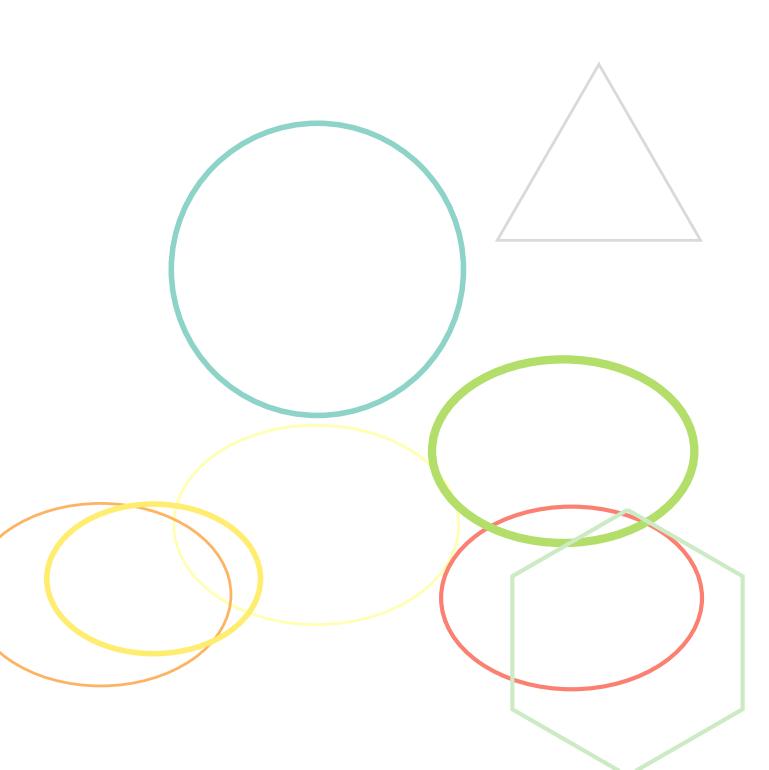[{"shape": "circle", "thickness": 2, "radius": 0.95, "center": [0.412, 0.65]}, {"shape": "oval", "thickness": 1, "radius": 0.92, "center": [0.411, 0.318]}, {"shape": "oval", "thickness": 1.5, "radius": 0.85, "center": [0.742, 0.223]}, {"shape": "oval", "thickness": 1, "radius": 0.85, "center": [0.131, 0.228]}, {"shape": "oval", "thickness": 3, "radius": 0.85, "center": [0.731, 0.414]}, {"shape": "triangle", "thickness": 1, "radius": 0.76, "center": [0.778, 0.764]}, {"shape": "hexagon", "thickness": 1.5, "radius": 0.86, "center": [0.815, 0.165]}, {"shape": "oval", "thickness": 2, "radius": 0.69, "center": [0.2, 0.248]}]